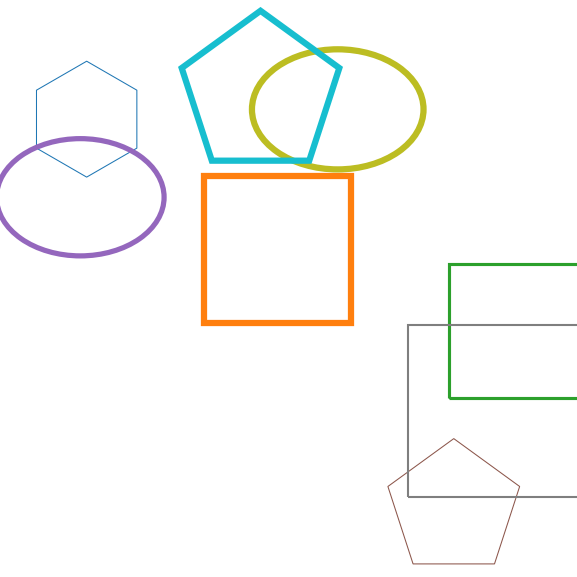[{"shape": "hexagon", "thickness": 0.5, "radius": 0.5, "center": [0.15, 0.793]}, {"shape": "square", "thickness": 3, "radius": 0.64, "center": [0.481, 0.567]}, {"shape": "square", "thickness": 1.5, "radius": 0.58, "center": [0.894, 0.426]}, {"shape": "oval", "thickness": 2.5, "radius": 0.73, "center": [0.139, 0.658]}, {"shape": "pentagon", "thickness": 0.5, "radius": 0.6, "center": [0.786, 0.12]}, {"shape": "square", "thickness": 1, "radius": 0.75, "center": [0.855, 0.287]}, {"shape": "oval", "thickness": 3, "radius": 0.74, "center": [0.585, 0.81]}, {"shape": "pentagon", "thickness": 3, "radius": 0.72, "center": [0.451, 0.837]}]